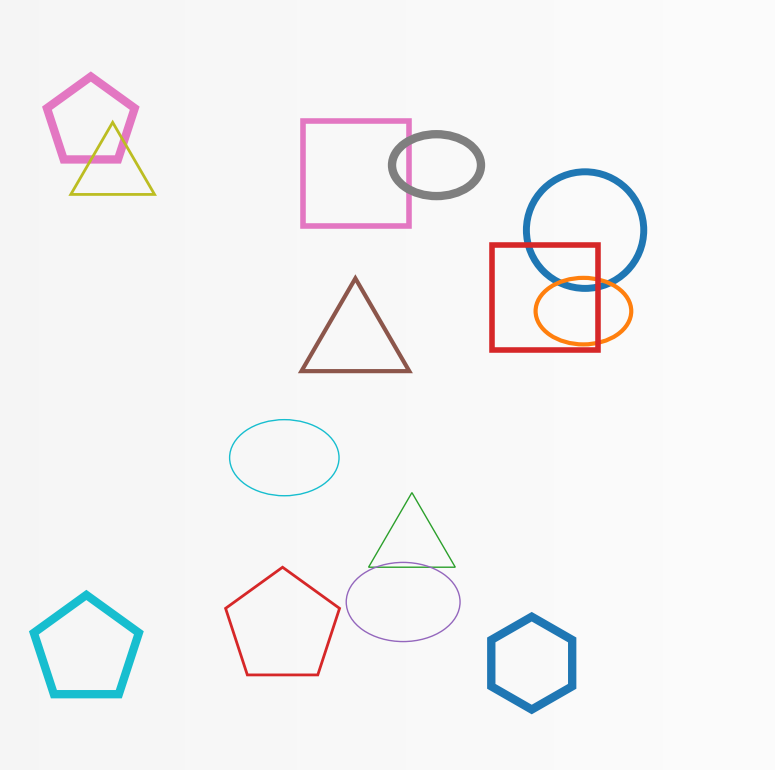[{"shape": "circle", "thickness": 2.5, "radius": 0.38, "center": [0.755, 0.701]}, {"shape": "hexagon", "thickness": 3, "radius": 0.3, "center": [0.686, 0.139]}, {"shape": "oval", "thickness": 1.5, "radius": 0.31, "center": [0.753, 0.596]}, {"shape": "triangle", "thickness": 0.5, "radius": 0.32, "center": [0.532, 0.296]}, {"shape": "square", "thickness": 2, "radius": 0.34, "center": [0.703, 0.614]}, {"shape": "pentagon", "thickness": 1, "radius": 0.39, "center": [0.365, 0.186]}, {"shape": "oval", "thickness": 0.5, "radius": 0.37, "center": [0.52, 0.218]}, {"shape": "triangle", "thickness": 1.5, "radius": 0.4, "center": [0.459, 0.558]}, {"shape": "pentagon", "thickness": 3, "radius": 0.3, "center": [0.117, 0.841]}, {"shape": "square", "thickness": 2, "radius": 0.34, "center": [0.46, 0.774]}, {"shape": "oval", "thickness": 3, "radius": 0.29, "center": [0.563, 0.786]}, {"shape": "triangle", "thickness": 1, "radius": 0.31, "center": [0.145, 0.779]}, {"shape": "oval", "thickness": 0.5, "radius": 0.35, "center": [0.367, 0.406]}, {"shape": "pentagon", "thickness": 3, "radius": 0.36, "center": [0.111, 0.156]}]